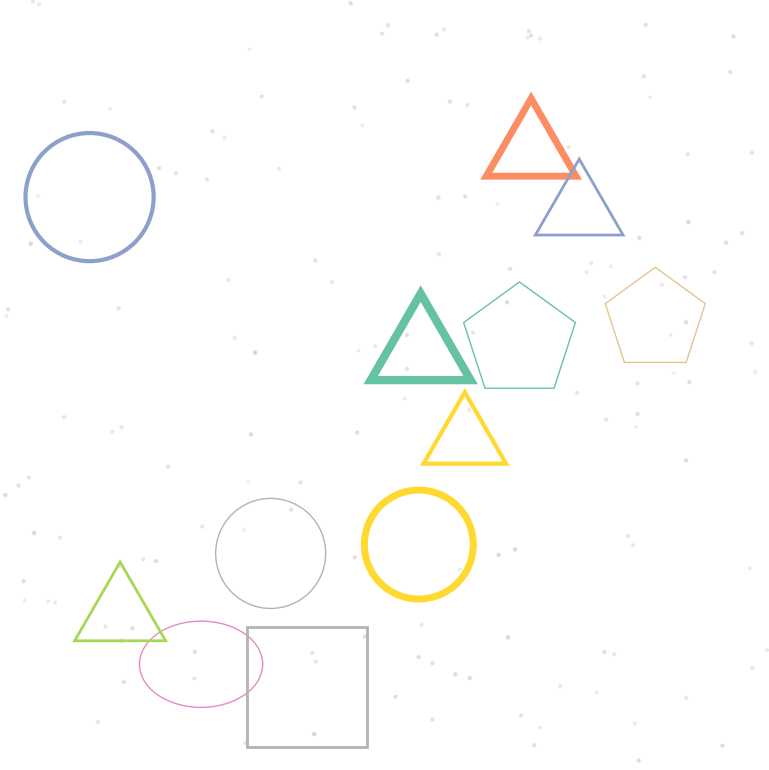[{"shape": "triangle", "thickness": 3, "radius": 0.37, "center": [0.546, 0.544]}, {"shape": "pentagon", "thickness": 0.5, "radius": 0.38, "center": [0.675, 0.558]}, {"shape": "triangle", "thickness": 2.5, "radius": 0.34, "center": [0.69, 0.805]}, {"shape": "circle", "thickness": 1.5, "radius": 0.42, "center": [0.116, 0.744]}, {"shape": "triangle", "thickness": 1, "radius": 0.33, "center": [0.752, 0.728]}, {"shape": "oval", "thickness": 0.5, "radius": 0.4, "center": [0.261, 0.137]}, {"shape": "triangle", "thickness": 1, "radius": 0.34, "center": [0.156, 0.202]}, {"shape": "circle", "thickness": 2.5, "radius": 0.35, "center": [0.544, 0.293]}, {"shape": "triangle", "thickness": 1.5, "radius": 0.31, "center": [0.604, 0.429]}, {"shape": "pentagon", "thickness": 0.5, "radius": 0.34, "center": [0.851, 0.585]}, {"shape": "square", "thickness": 1, "radius": 0.39, "center": [0.399, 0.107]}, {"shape": "circle", "thickness": 0.5, "radius": 0.36, "center": [0.351, 0.281]}]